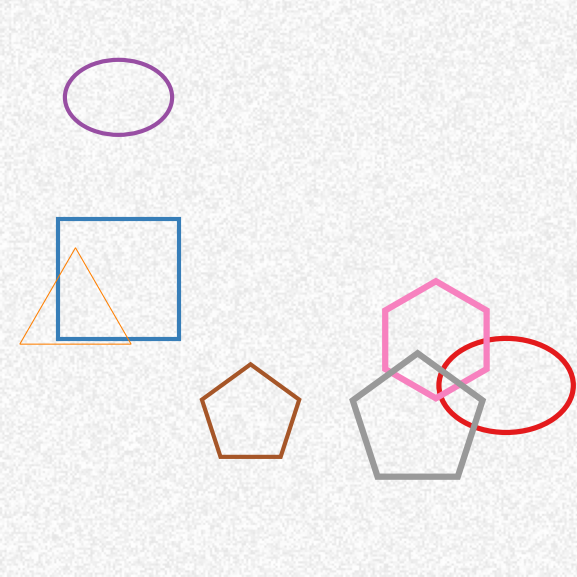[{"shape": "oval", "thickness": 2.5, "radius": 0.58, "center": [0.876, 0.332]}, {"shape": "square", "thickness": 2, "radius": 0.52, "center": [0.205, 0.516]}, {"shape": "oval", "thickness": 2, "radius": 0.46, "center": [0.205, 0.831]}, {"shape": "triangle", "thickness": 0.5, "radius": 0.56, "center": [0.131, 0.459]}, {"shape": "pentagon", "thickness": 2, "radius": 0.44, "center": [0.434, 0.28]}, {"shape": "hexagon", "thickness": 3, "radius": 0.51, "center": [0.755, 0.411]}, {"shape": "pentagon", "thickness": 3, "radius": 0.59, "center": [0.723, 0.269]}]